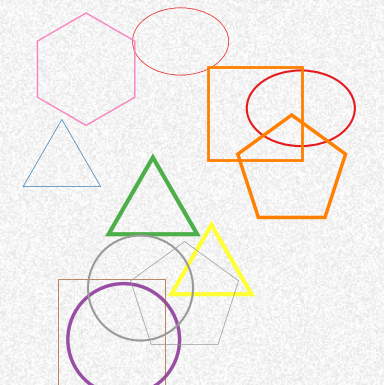[{"shape": "oval", "thickness": 0.5, "radius": 0.62, "center": [0.469, 0.892]}, {"shape": "oval", "thickness": 1.5, "radius": 0.7, "center": [0.781, 0.719]}, {"shape": "triangle", "thickness": 0.5, "radius": 0.58, "center": [0.161, 0.573]}, {"shape": "triangle", "thickness": 3, "radius": 0.66, "center": [0.397, 0.458]}, {"shape": "circle", "thickness": 2.5, "radius": 0.73, "center": [0.321, 0.118]}, {"shape": "pentagon", "thickness": 2.5, "radius": 0.74, "center": [0.758, 0.554]}, {"shape": "square", "thickness": 2, "radius": 0.61, "center": [0.662, 0.705]}, {"shape": "triangle", "thickness": 3, "radius": 0.6, "center": [0.549, 0.296]}, {"shape": "square", "thickness": 0.5, "radius": 0.7, "center": [0.291, 0.135]}, {"shape": "hexagon", "thickness": 1, "radius": 0.73, "center": [0.224, 0.82]}, {"shape": "circle", "thickness": 1.5, "radius": 0.68, "center": [0.365, 0.252]}, {"shape": "pentagon", "thickness": 0.5, "radius": 0.74, "center": [0.479, 0.225]}]